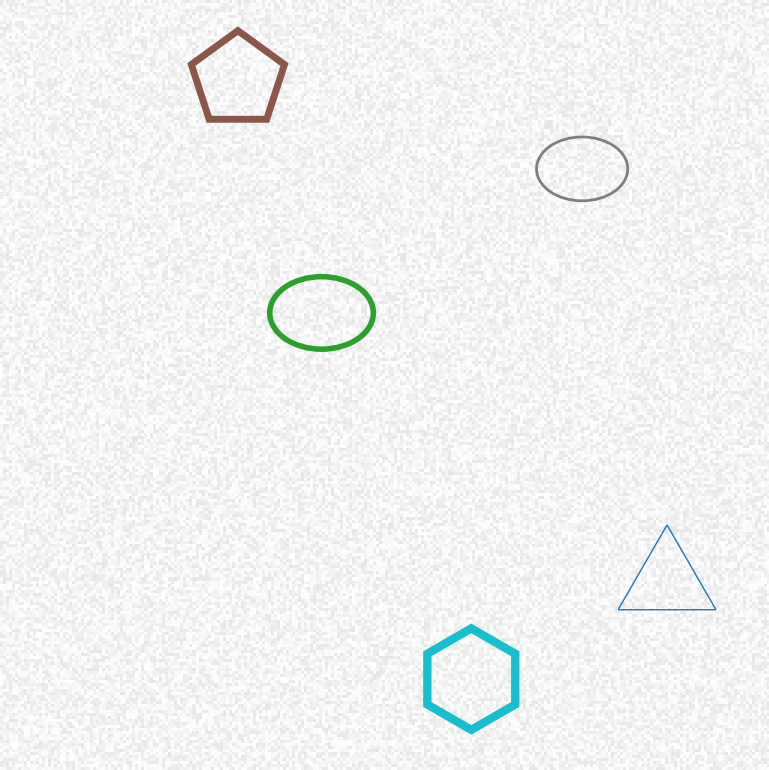[{"shape": "triangle", "thickness": 0.5, "radius": 0.37, "center": [0.866, 0.245]}, {"shape": "oval", "thickness": 2, "radius": 0.34, "center": [0.418, 0.594]}, {"shape": "pentagon", "thickness": 2.5, "radius": 0.32, "center": [0.309, 0.897]}, {"shape": "oval", "thickness": 1, "radius": 0.3, "center": [0.756, 0.781]}, {"shape": "hexagon", "thickness": 3, "radius": 0.33, "center": [0.612, 0.118]}]